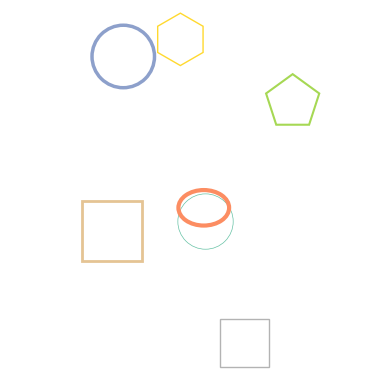[{"shape": "circle", "thickness": 0.5, "radius": 0.36, "center": [0.534, 0.425]}, {"shape": "oval", "thickness": 3, "radius": 0.33, "center": [0.529, 0.46]}, {"shape": "circle", "thickness": 2.5, "radius": 0.41, "center": [0.32, 0.853]}, {"shape": "pentagon", "thickness": 1.5, "radius": 0.36, "center": [0.76, 0.735]}, {"shape": "hexagon", "thickness": 1, "radius": 0.34, "center": [0.469, 0.898]}, {"shape": "square", "thickness": 2, "radius": 0.39, "center": [0.29, 0.399]}, {"shape": "square", "thickness": 1, "radius": 0.31, "center": [0.635, 0.108]}]